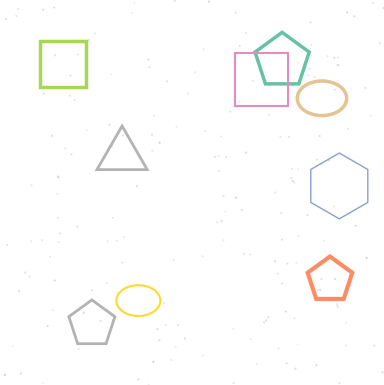[{"shape": "pentagon", "thickness": 2.5, "radius": 0.37, "center": [0.733, 0.842]}, {"shape": "pentagon", "thickness": 3, "radius": 0.3, "center": [0.857, 0.273]}, {"shape": "hexagon", "thickness": 1, "radius": 0.43, "center": [0.881, 0.517]}, {"shape": "square", "thickness": 1.5, "radius": 0.34, "center": [0.679, 0.795]}, {"shape": "square", "thickness": 2.5, "radius": 0.3, "center": [0.164, 0.834]}, {"shape": "oval", "thickness": 1.5, "radius": 0.29, "center": [0.359, 0.219]}, {"shape": "oval", "thickness": 2.5, "radius": 0.32, "center": [0.836, 0.745]}, {"shape": "pentagon", "thickness": 2, "radius": 0.31, "center": [0.239, 0.158]}, {"shape": "triangle", "thickness": 2, "radius": 0.38, "center": [0.317, 0.597]}]